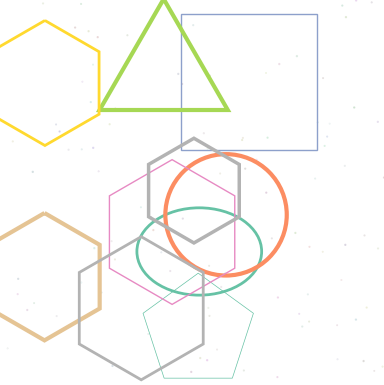[{"shape": "pentagon", "thickness": 0.5, "radius": 0.75, "center": [0.515, 0.14]}, {"shape": "oval", "thickness": 2, "radius": 0.81, "center": [0.518, 0.347]}, {"shape": "circle", "thickness": 3, "radius": 0.79, "center": [0.587, 0.442]}, {"shape": "square", "thickness": 1, "radius": 0.88, "center": [0.646, 0.788]}, {"shape": "hexagon", "thickness": 1, "radius": 0.94, "center": [0.447, 0.397]}, {"shape": "triangle", "thickness": 3, "radius": 0.96, "center": [0.425, 0.81]}, {"shape": "hexagon", "thickness": 2, "radius": 0.81, "center": [0.117, 0.784]}, {"shape": "hexagon", "thickness": 3, "radius": 0.83, "center": [0.116, 0.281]}, {"shape": "hexagon", "thickness": 2.5, "radius": 0.68, "center": [0.504, 0.505]}, {"shape": "hexagon", "thickness": 2, "radius": 0.93, "center": [0.367, 0.199]}]